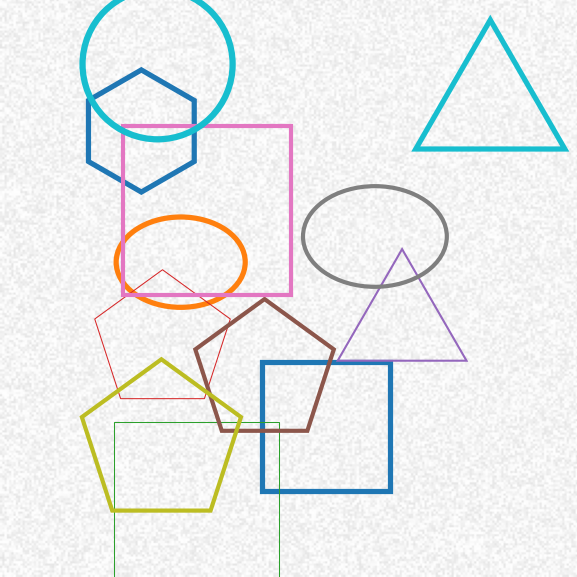[{"shape": "hexagon", "thickness": 2.5, "radius": 0.53, "center": [0.245, 0.772]}, {"shape": "square", "thickness": 2.5, "radius": 0.56, "center": [0.565, 0.261]}, {"shape": "oval", "thickness": 2.5, "radius": 0.56, "center": [0.313, 0.545]}, {"shape": "square", "thickness": 0.5, "radius": 0.71, "center": [0.34, 0.125]}, {"shape": "pentagon", "thickness": 0.5, "radius": 0.62, "center": [0.281, 0.409]}, {"shape": "triangle", "thickness": 1, "radius": 0.64, "center": [0.696, 0.439]}, {"shape": "pentagon", "thickness": 2, "radius": 0.63, "center": [0.458, 0.355]}, {"shape": "square", "thickness": 2, "radius": 0.73, "center": [0.359, 0.634]}, {"shape": "oval", "thickness": 2, "radius": 0.62, "center": [0.649, 0.59]}, {"shape": "pentagon", "thickness": 2, "radius": 0.72, "center": [0.279, 0.232]}, {"shape": "triangle", "thickness": 2.5, "radius": 0.75, "center": [0.849, 0.816]}, {"shape": "circle", "thickness": 3, "radius": 0.65, "center": [0.273, 0.888]}]